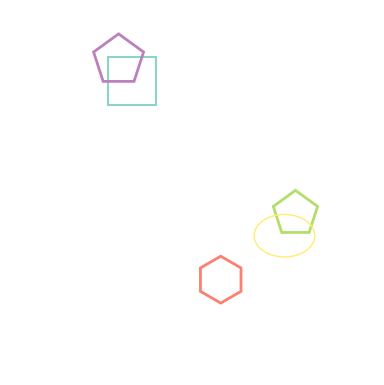[{"shape": "square", "thickness": 1.5, "radius": 0.31, "center": [0.343, 0.789]}, {"shape": "hexagon", "thickness": 2, "radius": 0.3, "center": [0.573, 0.274]}, {"shape": "pentagon", "thickness": 2, "radius": 0.3, "center": [0.767, 0.445]}, {"shape": "pentagon", "thickness": 2, "radius": 0.34, "center": [0.308, 0.844]}, {"shape": "oval", "thickness": 1, "radius": 0.39, "center": [0.739, 0.388]}]